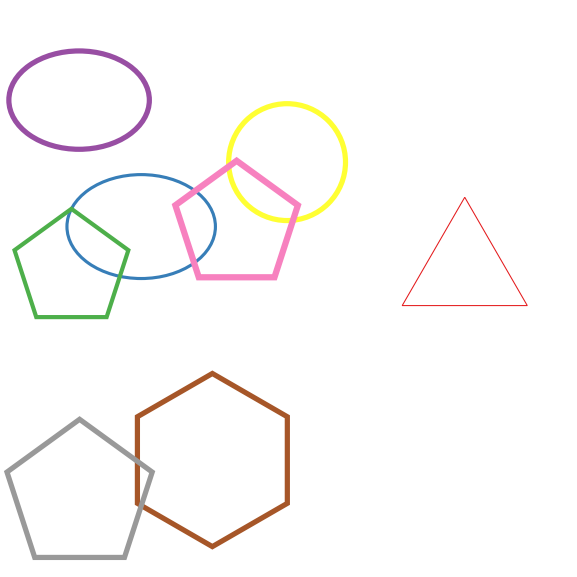[{"shape": "triangle", "thickness": 0.5, "radius": 0.63, "center": [0.805, 0.533]}, {"shape": "oval", "thickness": 1.5, "radius": 0.64, "center": [0.244, 0.607]}, {"shape": "pentagon", "thickness": 2, "radius": 0.52, "center": [0.124, 0.534]}, {"shape": "oval", "thickness": 2.5, "radius": 0.61, "center": [0.137, 0.826]}, {"shape": "circle", "thickness": 2.5, "radius": 0.51, "center": [0.497, 0.718]}, {"shape": "hexagon", "thickness": 2.5, "radius": 0.75, "center": [0.368, 0.203]}, {"shape": "pentagon", "thickness": 3, "radius": 0.56, "center": [0.41, 0.609]}, {"shape": "pentagon", "thickness": 2.5, "radius": 0.66, "center": [0.138, 0.141]}]